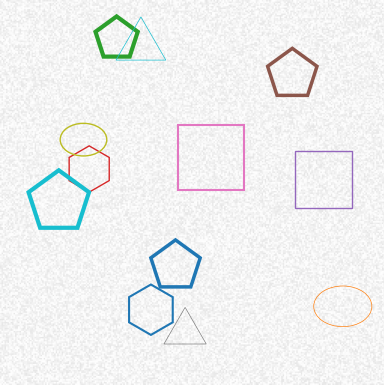[{"shape": "hexagon", "thickness": 1.5, "radius": 0.33, "center": [0.392, 0.196]}, {"shape": "pentagon", "thickness": 2.5, "radius": 0.34, "center": [0.456, 0.309]}, {"shape": "oval", "thickness": 0.5, "radius": 0.38, "center": [0.89, 0.204]}, {"shape": "pentagon", "thickness": 3, "radius": 0.29, "center": [0.303, 0.9]}, {"shape": "hexagon", "thickness": 1, "radius": 0.3, "center": [0.232, 0.561]}, {"shape": "square", "thickness": 1, "radius": 0.37, "center": [0.84, 0.535]}, {"shape": "pentagon", "thickness": 2.5, "radius": 0.34, "center": [0.759, 0.807]}, {"shape": "square", "thickness": 1.5, "radius": 0.43, "center": [0.549, 0.591]}, {"shape": "triangle", "thickness": 0.5, "radius": 0.32, "center": [0.481, 0.138]}, {"shape": "oval", "thickness": 1, "radius": 0.3, "center": [0.217, 0.637]}, {"shape": "pentagon", "thickness": 3, "radius": 0.41, "center": [0.153, 0.475]}, {"shape": "triangle", "thickness": 0.5, "radius": 0.37, "center": [0.366, 0.881]}]